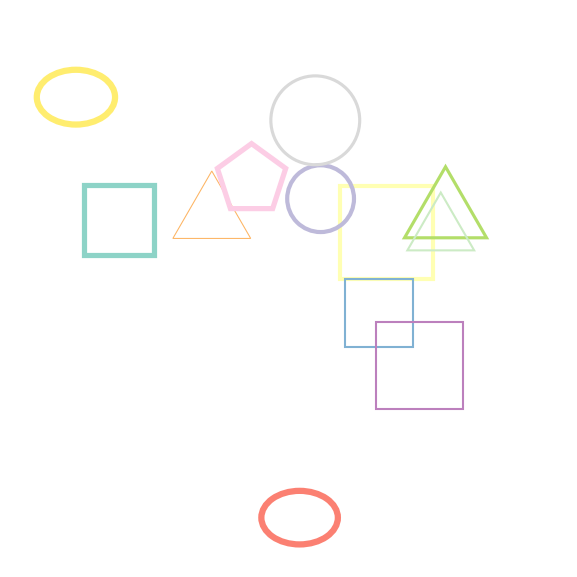[{"shape": "square", "thickness": 2.5, "radius": 0.3, "center": [0.206, 0.618]}, {"shape": "square", "thickness": 2, "radius": 0.4, "center": [0.67, 0.596]}, {"shape": "circle", "thickness": 2, "radius": 0.29, "center": [0.555, 0.655]}, {"shape": "oval", "thickness": 3, "radius": 0.33, "center": [0.519, 0.103]}, {"shape": "square", "thickness": 1, "radius": 0.29, "center": [0.656, 0.457]}, {"shape": "triangle", "thickness": 0.5, "radius": 0.39, "center": [0.367, 0.625]}, {"shape": "triangle", "thickness": 1.5, "radius": 0.41, "center": [0.771, 0.628]}, {"shape": "pentagon", "thickness": 2.5, "radius": 0.31, "center": [0.436, 0.688]}, {"shape": "circle", "thickness": 1.5, "radius": 0.38, "center": [0.546, 0.791]}, {"shape": "square", "thickness": 1, "radius": 0.38, "center": [0.727, 0.367]}, {"shape": "triangle", "thickness": 1, "radius": 0.33, "center": [0.763, 0.599]}, {"shape": "oval", "thickness": 3, "radius": 0.34, "center": [0.131, 0.831]}]